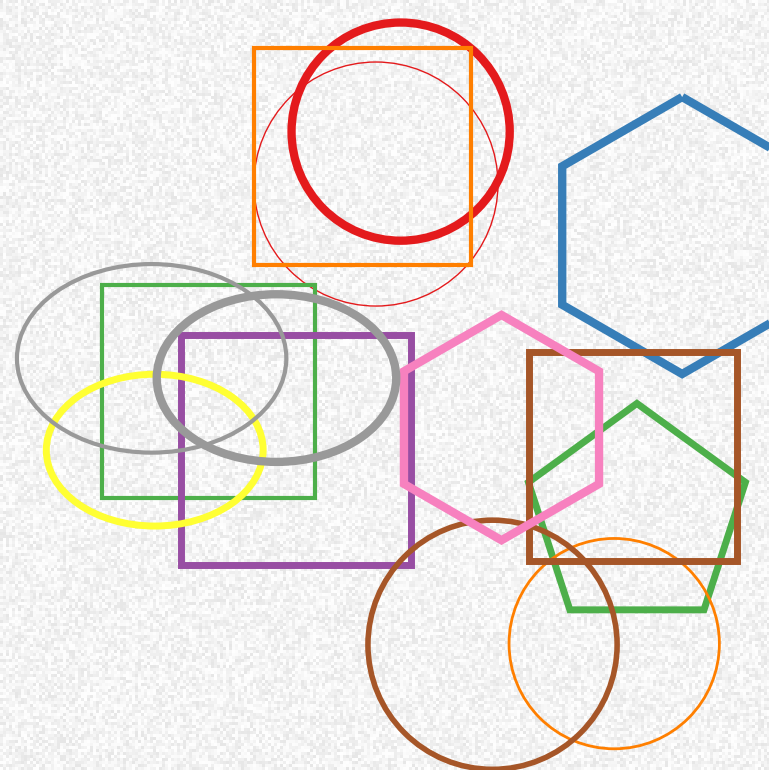[{"shape": "circle", "thickness": 0.5, "radius": 0.79, "center": [0.488, 0.761]}, {"shape": "circle", "thickness": 3, "radius": 0.71, "center": [0.52, 0.829]}, {"shape": "hexagon", "thickness": 3, "radius": 0.9, "center": [0.886, 0.694]}, {"shape": "square", "thickness": 1.5, "radius": 0.69, "center": [0.271, 0.492]}, {"shape": "pentagon", "thickness": 2.5, "radius": 0.74, "center": [0.827, 0.328]}, {"shape": "square", "thickness": 2.5, "radius": 0.75, "center": [0.384, 0.415]}, {"shape": "square", "thickness": 1.5, "radius": 0.71, "center": [0.471, 0.797]}, {"shape": "circle", "thickness": 1, "radius": 0.68, "center": [0.798, 0.164]}, {"shape": "oval", "thickness": 2.5, "radius": 0.7, "center": [0.201, 0.415]}, {"shape": "square", "thickness": 2.5, "radius": 0.68, "center": [0.822, 0.407]}, {"shape": "circle", "thickness": 2, "radius": 0.81, "center": [0.64, 0.163]}, {"shape": "hexagon", "thickness": 3, "radius": 0.73, "center": [0.651, 0.445]}, {"shape": "oval", "thickness": 3, "radius": 0.78, "center": [0.359, 0.509]}, {"shape": "oval", "thickness": 1.5, "radius": 0.87, "center": [0.197, 0.535]}]